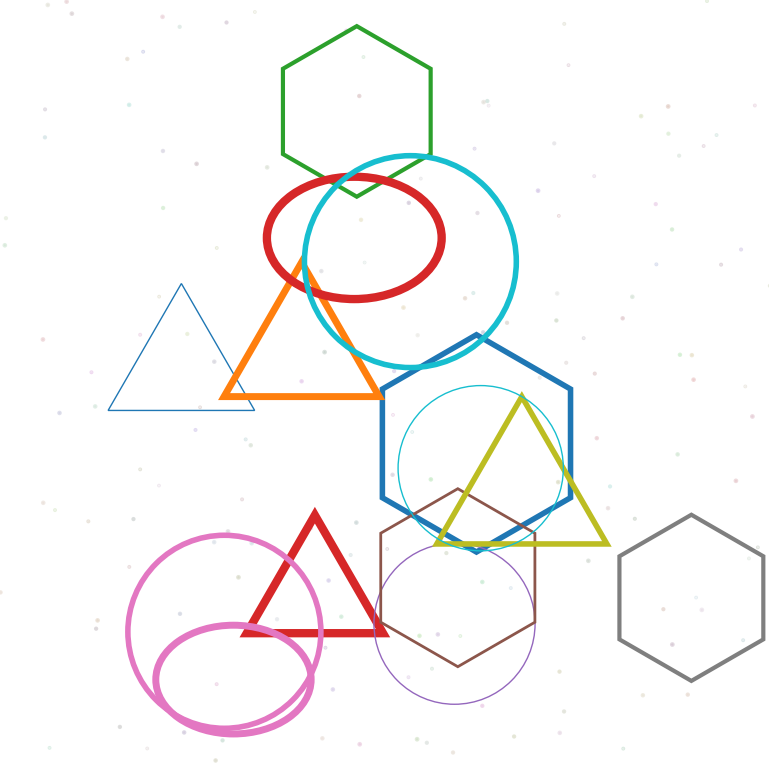[{"shape": "triangle", "thickness": 0.5, "radius": 0.55, "center": [0.236, 0.522]}, {"shape": "hexagon", "thickness": 2, "radius": 0.71, "center": [0.619, 0.424]}, {"shape": "triangle", "thickness": 2.5, "radius": 0.58, "center": [0.392, 0.543]}, {"shape": "hexagon", "thickness": 1.5, "radius": 0.55, "center": [0.463, 0.855]}, {"shape": "triangle", "thickness": 3, "radius": 0.51, "center": [0.409, 0.229]}, {"shape": "oval", "thickness": 3, "radius": 0.57, "center": [0.46, 0.691]}, {"shape": "circle", "thickness": 0.5, "radius": 0.52, "center": [0.59, 0.19]}, {"shape": "hexagon", "thickness": 1, "radius": 0.58, "center": [0.595, 0.25]}, {"shape": "circle", "thickness": 2, "radius": 0.63, "center": [0.291, 0.18]}, {"shape": "oval", "thickness": 2.5, "radius": 0.5, "center": [0.303, 0.117]}, {"shape": "hexagon", "thickness": 1.5, "radius": 0.54, "center": [0.898, 0.224]}, {"shape": "triangle", "thickness": 2, "radius": 0.64, "center": [0.678, 0.357]}, {"shape": "circle", "thickness": 0.5, "radius": 0.54, "center": [0.624, 0.392]}, {"shape": "circle", "thickness": 2, "radius": 0.69, "center": [0.533, 0.66]}]